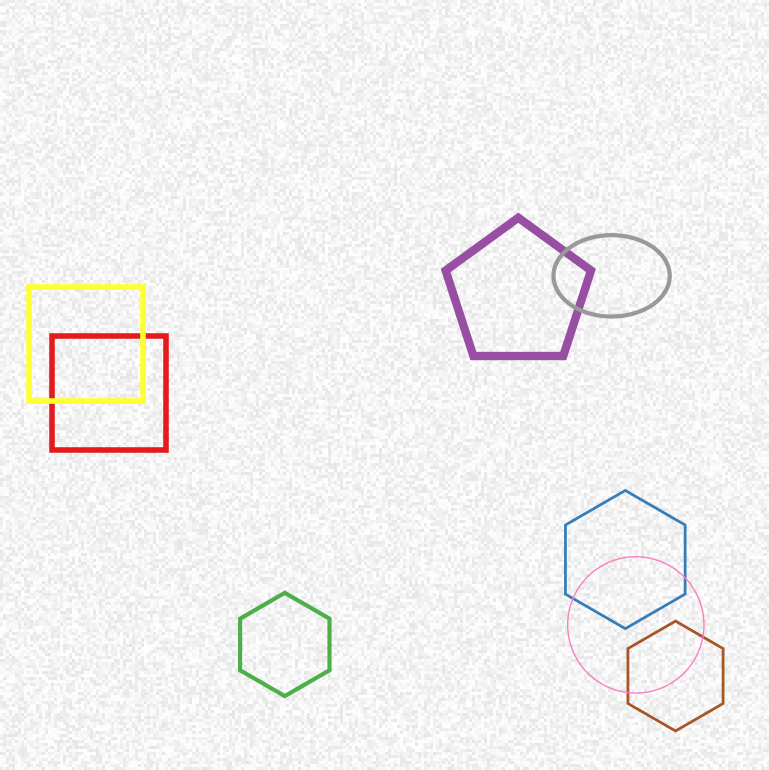[{"shape": "square", "thickness": 2, "radius": 0.37, "center": [0.142, 0.49]}, {"shape": "hexagon", "thickness": 1, "radius": 0.45, "center": [0.812, 0.273]}, {"shape": "hexagon", "thickness": 1.5, "radius": 0.34, "center": [0.37, 0.163]}, {"shape": "pentagon", "thickness": 3, "radius": 0.5, "center": [0.673, 0.618]}, {"shape": "square", "thickness": 2, "radius": 0.37, "center": [0.112, 0.553]}, {"shape": "hexagon", "thickness": 1, "radius": 0.36, "center": [0.877, 0.122]}, {"shape": "circle", "thickness": 0.5, "radius": 0.44, "center": [0.826, 0.188]}, {"shape": "oval", "thickness": 1.5, "radius": 0.38, "center": [0.794, 0.642]}]